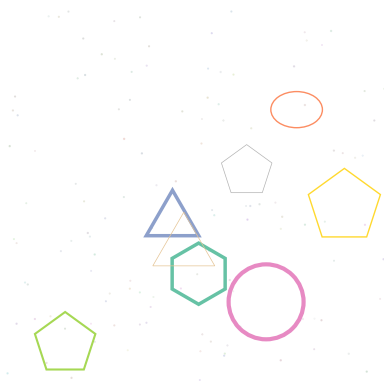[{"shape": "hexagon", "thickness": 2.5, "radius": 0.4, "center": [0.516, 0.289]}, {"shape": "oval", "thickness": 1, "radius": 0.34, "center": [0.77, 0.715]}, {"shape": "triangle", "thickness": 2.5, "radius": 0.39, "center": [0.448, 0.427]}, {"shape": "circle", "thickness": 3, "radius": 0.49, "center": [0.691, 0.216]}, {"shape": "pentagon", "thickness": 1.5, "radius": 0.41, "center": [0.169, 0.107]}, {"shape": "pentagon", "thickness": 1, "radius": 0.49, "center": [0.895, 0.464]}, {"shape": "triangle", "thickness": 0.5, "radius": 0.46, "center": [0.477, 0.356]}, {"shape": "pentagon", "thickness": 0.5, "radius": 0.35, "center": [0.641, 0.555]}]